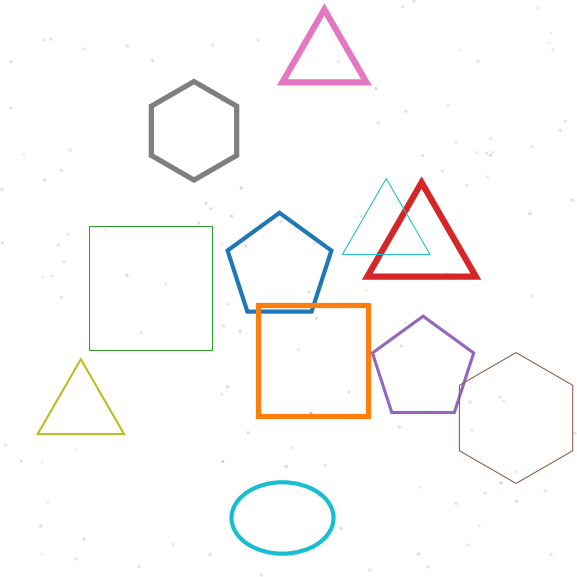[{"shape": "pentagon", "thickness": 2, "radius": 0.47, "center": [0.484, 0.536]}, {"shape": "square", "thickness": 2.5, "radius": 0.48, "center": [0.542, 0.375]}, {"shape": "square", "thickness": 0.5, "radius": 0.54, "center": [0.261, 0.5]}, {"shape": "triangle", "thickness": 3, "radius": 0.54, "center": [0.73, 0.574]}, {"shape": "pentagon", "thickness": 1.5, "radius": 0.46, "center": [0.733, 0.359]}, {"shape": "hexagon", "thickness": 0.5, "radius": 0.57, "center": [0.894, 0.275]}, {"shape": "triangle", "thickness": 3, "radius": 0.42, "center": [0.562, 0.899]}, {"shape": "hexagon", "thickness": 2.5, "radius": 0.43, "center": [0.336, 0.773]}, {"shape": "triangle", "thickness": 1, "radius": 0.43, "center": [0.14, 0.291]}, {"shape": "oval", "thickness": 2, "radius": 0.44, "center": [0.489, 0.102]}, {"shape": "triangle", "thickness": 0.5, "radius": 0.44, "center": [0.669, 0.602]}]